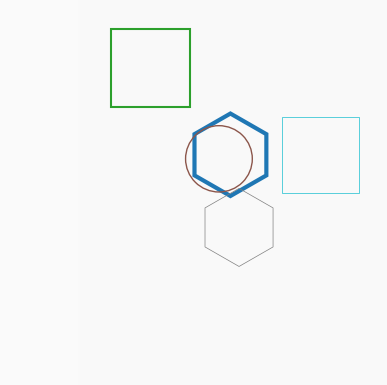[{"shape": "hexagon", "thickness": 3, "radius": 0.54, "center": [0.595, 0.598]}, {"shape": "square", "thickness": 1.5, "radius": 0.51, "center": [0.389, 0.823]}, {"shape": "circle", "thickness": 1, "radius": 0.43, "center": [0.565, 0.587]}, {"shape": "hexagon", "thickness": 0.5, "radius": 0.51, "center": [0.617, 0.409]}, {"shape": "square", "thickness": 0.5, "radius": 0.49, "center": [0.827, 0.598]}]